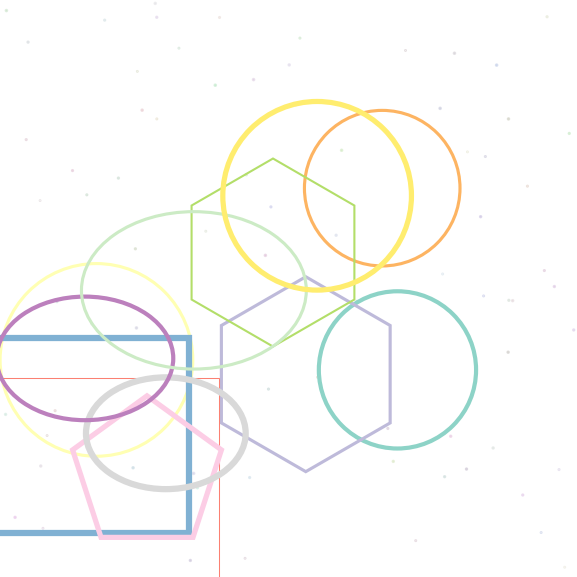[{"shape": "circle", "thickness": 2, "radius": 0.68, "center": [0.688, 0.359]}, {"shape": "circle", "thickness": 1.5, "radius": 0.83, "center": [0.167, 0.376]}, {"shape": "hexagon", "thickness": 1.5, "radius": 0.84, "center": [0.529, 0.351]}, {"shape": "square", "thickness": 0.5, "radius": 0.97, "center": [0.186, 0.152]}, {"shape": "square", "thickness": 3, "radius": 0.84, "center": [0.158, 0.244]}, {"shape": "circle", "thickness": 1.5, "radius": 0.67, "center": [0.662, 0.673]}, {"shape": "hexagon", "thickness": 1, "radius": 0.81, "center": [0.473, 0.562]}, {"shape": "pentagon", "thickness": 2.5, "radius": 0.68, "center": [0.255, 0.178]}, {"shape": "oval", "thickness": 3, "radius": 0.69, "center": [0.287, 0.249]}, {"shape": "oval", "thickness": 2, "radius": 0.76, "center": [0.147, 0.379]}, {"shape": "oval", "thickness": 1.5, "radius": 0.97, "center": [0.336, 0.496]}, {"shape": "circle", "thickness": 2.5, "radius": 0.82, "center": [0.549, 0.66]}]